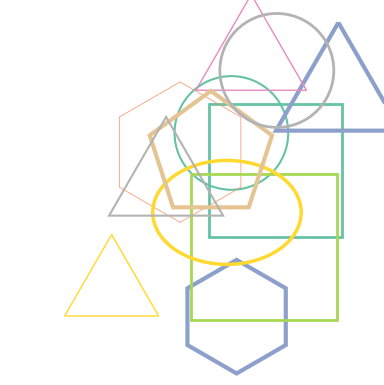[{"shape": "square", "thickness": 2, "radius": 0.87, "center": [0.716, 0.557]}, {"shape": "circle", "thickness": 1.5, "radius": 0.74, "center": [0.601, 0.655]}, {"shape": "hexagon", "thickness": 0.5, "radius": 0.91, "center": [0.468, 0.605]}, {"shape": "hexagon", "thickness": 3, "radius": 0.74, "center": [0.615, 0.177]}, {"shape": "triangle", "thickness": 3, "radius": 0.94, "center": [0.879, 0.754]}, {"shape": "triangle", "thickness": 1, "radius": 0.83, "center": [0.652, 0.848]}, {"shape": "square", "thickness": 2, "radius": 0.95, "center": [0.687, 0.359]}, {"shape": "oval", "thickness": 2.5, "radius": 0.96, "center": [0.59, 0.448]}, {"shape": "triangle", "thickness": 1, "radius": 0.71, "center": [0.29, 0.25]}, {"shape": "pentagon", "thickness": 3, "radius": 0.84, "center": [0.548, 0.597]}, {"shape": "circle", "thickness": 2, "radius": 0.74, "center": [0.719, 0.817]}, {"shape": "triangle", "thickness": 1.5, "radius": 0.85, "center": [0.431, 0.525]}]